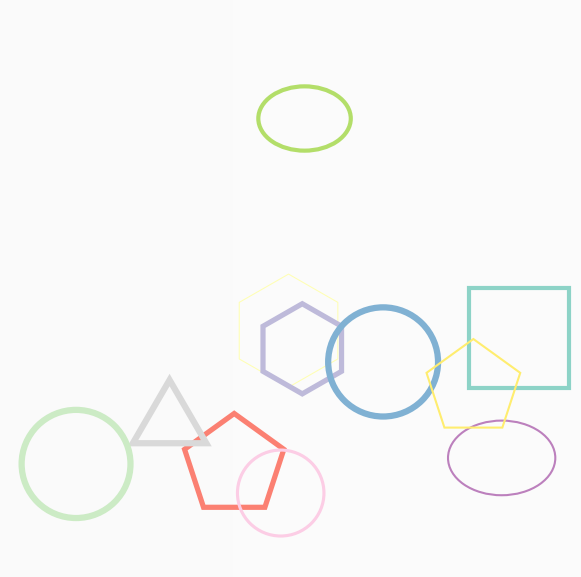[{"shape": "square", "thickness": 2, "radius": 0.43, "center": [0.893, 0.414]}, {"shape": "hexagon", "thickness": 0.5, "radius": 0.49, "center": [0.496, 0.427]}, {"shape": "hexagon", "thickness": 2.5, "radius": 0.39, "center": [0.52, 0.395]}, {"shape": "pentagon", "thickness": 2.5, "radius": 0.45, "center": [0.403, 0.193]}, {"shape": "circle", "thickness": 3, "radius": 0.47, "center": [0.659, 0.372]}, {"shape": "oval", "thickness": 2, "radius": 0.4, "center": [0.524, 0.794]}, {"shape": "circle", "thickness": 1.5, "radius": 0.37, "center": [0.483, 0.145]}, {"shape": "triangle", "thickness": 3, "radius": 0.36, "center": [0.292, 0.268]}, {"shape": "oval", "thickness": 1, "radius": 0.46, "center": [0.863, 0.206]}, {"shape": "circle", "thickness": 3, "radius": 0.47, "center": [0.131, 0.196]}, {"shape": "pentagon", "thickness": 1, "radius": 0.42, "center": [0.814, 0.327]}]